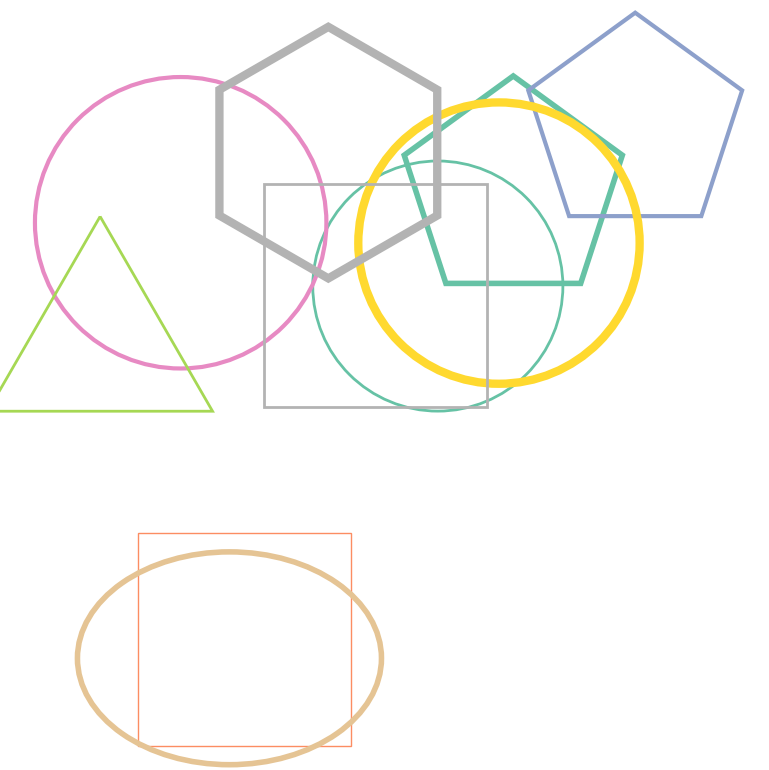[{"shape": "circle", "thickness": 1, "radius": 0.81, "center": [0.569, 0.628]}, {"shape": "pentagon", "thickness": 2, "radius": 0.74, "center": [0.667, 0.752]}, {"shape": "square", "thickness": 0.5, "radius": 0.69, "center": [0.317, 0.169]}, {"shape": "pentagon", "thickness": 1.5, "radius": 0.73, "center": [0.825, 0.837]}, {"shape": "circle", "thickness": 1.5, "radius": 0.95, "center": [0.235, 0.711]}, {"shape": "triangle", "thickness": 1, "radius": 0.84, "center": [0.13, 0.55]}, {"shape": "circle", "thickness": 3, "radius": 0.91, "center": [0.648, 0.684]}, {"shape": "oval", "thickness": 2, "radius": 0.99, "center": [0.298, 0.145]}, {"shape": "square", "thickness": 1, "radius": 0.73, "center": [0.487, 0.616]}, {"shape": "hexagon", "thickness": 3, "radius": 0.82, "center": [0.426, 0.802]}]